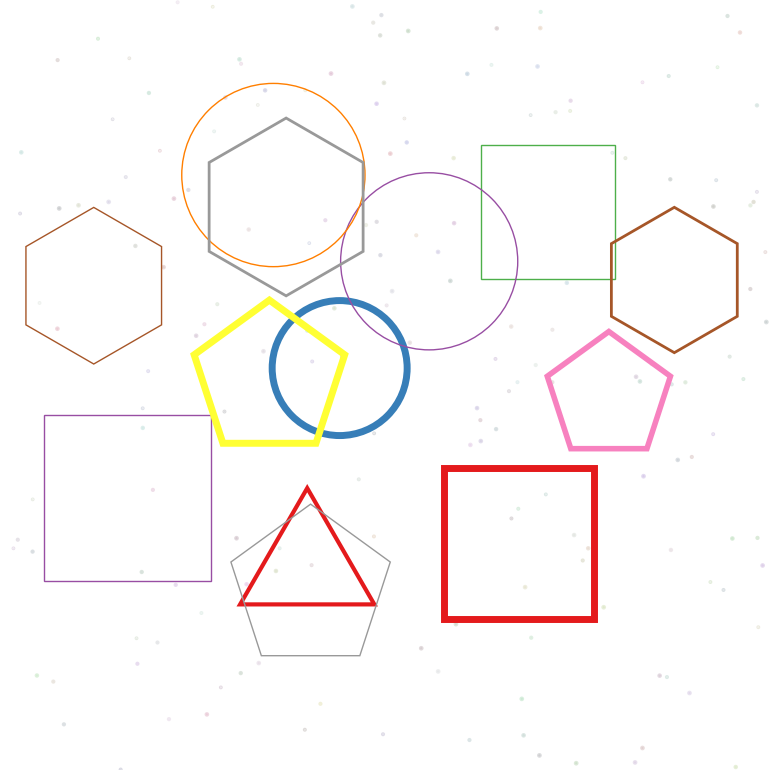[{"shape": "square", "thickness": 2.5, "radius": 0.49, "center": [0.674, 0.294]}, {"shape": "triangle", "thickness": 1.5, "radius": 0.5, "center": [0.399, 0.265]}, {"shape": "circle", "thickness": 2.5, "radius": 0.44, "center": [0.441, 0.522]}, {"shape": "square", "thickness": 0.5, "radius": 0.43, "center": [0.712, 0.725]}, {"shape": "square", "thickness": 0.5, "radius": 0.54, "center": [0.165, 0.353]}, {"shape": "circle", "thickness": 0.5, "radius": 0.58, "center": [0.557, 0.661]}, {"shape": "circle", "thickness": 0.5, "radius": 0.59, "center": [0.355, 0.773]}, {"shape": "pentagon", "thickness": 2.5, "radius": 0.51, "center": [0.35, 0.507]}, {"shape": "hexagon", "thickness": 0.5, "radius": 0.51, "center": [0.122, 0.629]}, {"shape": "hexagon", "thickness": 1, "radius": 0.47, "center": [0.876, 0.636]}, {"shape": "pentagon", "thickness": 2, "radius": 0.42, "center": [0.791, 0.485]}, {"shape": "pentagon", "thickness": 0.5, "radius": 0.54, "center": [0.403, 0.236]}, {"shape": "hexagon", "thickness": 1, "radius": 0.58, "center": [0.372, 0.731]}]